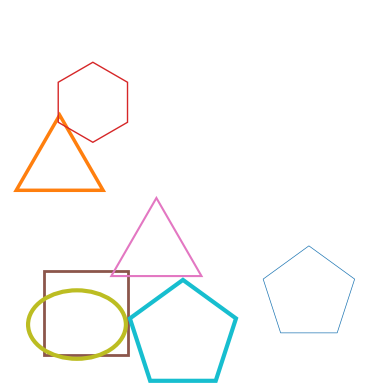[{"shape": "pentagon", "thickness": 0.5, "radius": 0.62, "center": [0.802, 0.236]}, {"shape": "triangle", "thickness": 2.5, "radius": 0.65, "center": [0.155, 0.571]}, {"shape": "hexagon", "thickness": 1, "radius": 0.52, "center": [0.241, 0.734]}, {"shape": "square", "thickness": 2, "radius": 0.54, "center": [0.223, 0.187]}, {"shape": "triangle", "thickness": 1.5, "radius": 0.68, "center": [0.406, 0.351]}, {"shape": "oval", "thickness": 3, "radius": 0.64, "center": [0.2, 0.157]}, {"shape": "pentagon", "thickness": 3, "radius": 0.72, "center": [0.475, 0.128]}]